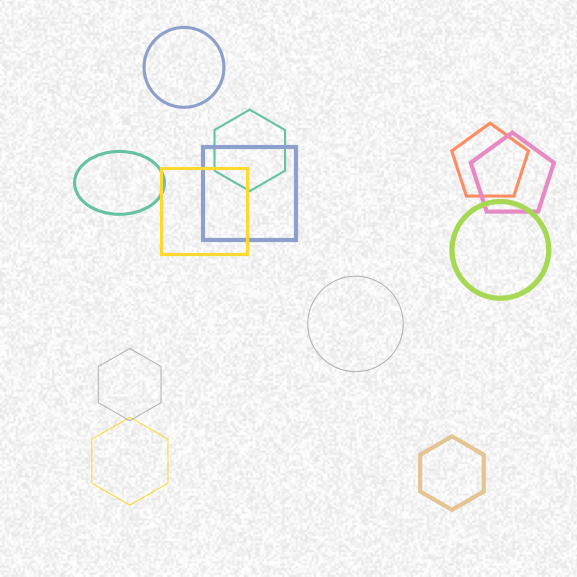[{"shape": "oval", "thickness": 1.5, "radius": 0.39, "center": [0.207, 0.682]}, {"shape": "hexagon", "thickness": 1, "radius": 0.35, "center": [0.433, 0.739]}, {"shape": "pentagon", "thickness": 1.5, "radius": 0.35, "center": [0.849, 0.716]}, {"shape": "circle", "thickness": 1.5, "radius": 0.35, "center": [0.319, 0.883]}, {"shape": "square", "thickness": 2, "radius": 0.4, "center": [0.432, 0.663]}, {"shape": "pentagon", "thickness": 2, "radius": 0.38, "center": [0.887, 0.694]}, {"shape": "circle", "thickness": 2.5, "radius": 0.42, "center": [0.866, 0.566]}, {"shape": "hexagon", "thickness": 0.5, "radius": 0.38, "center": [0.225, 0.201]}, {"shape": "square", "thickness": 1.5, "radius": 0.37, "center": [0.352, 0.633]}, {"shape": "hexagon", "thickness": 2, "radius": 0.32, "center": [0.783, 0.18]}, {"shape": "circle", "thickness": 0.5, "radius": 0.41, "center": [0.616, 0.438]}, {"shape": "hexagon", "thickness": 0.5, "radius": 0.31, "center": [0.225, 0.333]}]